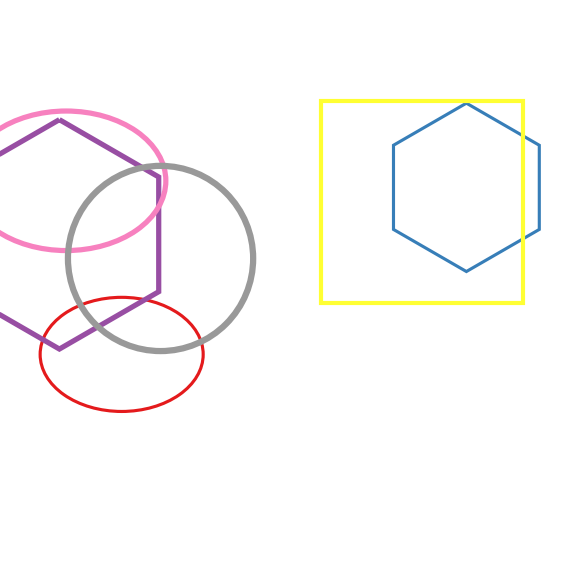[{"shape": "oval", "thickness": 1.5, "radius": 0.71, "center": [0.211, 0.385]}, {"shape": "hexagon", "thickness": 1.5, "radius": 0.73, "center": [0.808, 0.675]}, {"shape": "hexagon", "thickness": 2.5, "radius": 0.99, "center": [0.103, 0.593]}, {"shape": "square", "thickness": 2, "radius": 0.87, "center": [0.73, 0.65]}, {"shape": "oval", "thickness": 2.5, "radius": 0.86, "center": [0.115, 0.686]}, {"shape": "circle", "thickness": 3, "radius": 0.8, "center": [0.278, 0.552]}]